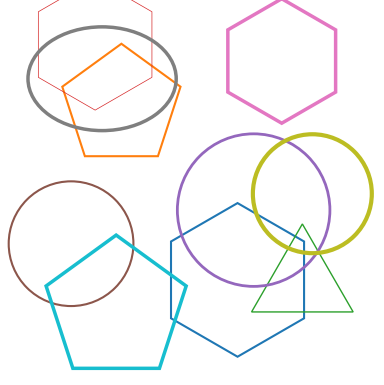[{"shape": "hexagon", "thickness": 1.5, "radius": 1.0, "center": [0.617, 0.273]}, {"shape": "pentagon", "thickness": 1.5, "radius": 0.81, "center": [0.315, 0.725]}, {"shape": "triangle", "thickness": 1, "radius": 0.76, "center": [0.785, 0.266]}, {"shape": "hexagon", "thickness": 0.5, "radius": 0.85, "center": [0.247, 0.884]}, {"shape": "circle", "thickness": 2, "radius": 0.99, "center": [0.659, 0.454]}, {"shape": "circle", "thickness": 1.5, "radius": 0.81, "center": [0.185, 0.367]}, {"shape": "hexagon", "thickness": 2.5, "radius": 0.81, "center": [0.732, 0.842]}, {"shape": "oval", "thickness": 2.5, "radius": 0.96, "center": [0.265, 0.796]}, {"shape": "circle", "thickness": 3, "radius": 0.77, "center": [0.811, 0.497]}, {"shape": "pentagon", "thickness": 2.5, "radius": 0.96, "center": [0.302, 0.198]}]